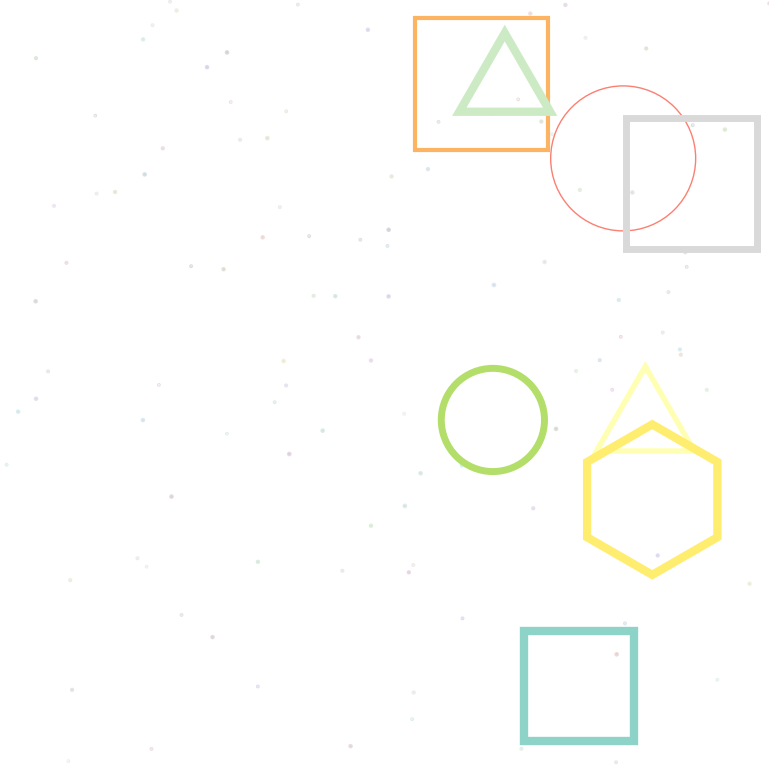[{"shape": "square", "thickness": 3, "radius": 0.36, "center": [0.752, 0.109]}, {"shape": "triangle", "thickness": 2, "radius": 0.37, "center": [0.838, 0.451]}, {"shape": "circle", "thickness": 0.5, "radius": 0.47, "center": [0.809, 0.794]}, {"shape": "square", "thickness": 1.5, "radius": 0.43, "center": [0.625, 0.891]}, {"shape": "circle", "thickness": 2.5, "radius": 0.34, "center": [0.64, 0.455]}, {"shape": "square", "thickness": 2.5, "radius": 0.43, "center": [0.898, 0.762]}, {"shape": "triangle", "thickness": 3, "radius": 0.34, "center": [0.655, 0.889]}, {"shape": "hexagon", "thickness": 3, "radius": 0.49, "center": [0.847, 0.351]}]